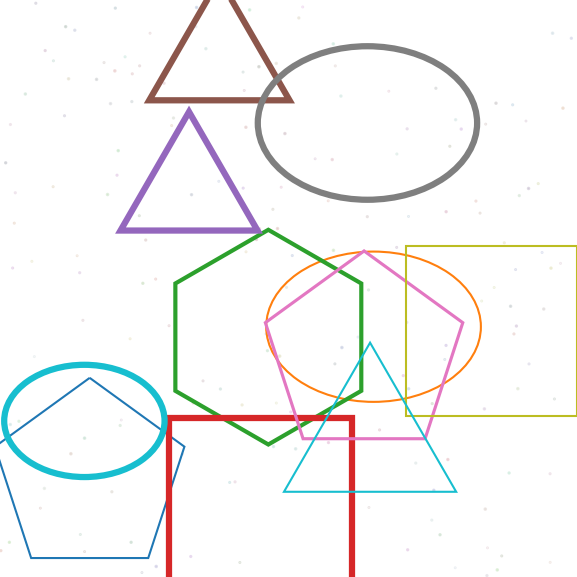[{"shape": "pentagon", "thickness": 1, "radius": 0.86, "center": [0.155, 0.172]}, {"shape": "oval", "thickness": 1, "radius": 0.93, "center": [0.647, 0.433]}, {"shape": "hexagon", "thickness": 2, "radius": 0.93, "center": [0.465, 0.415]}, {"shape": "square", "thickness": 3, "radius": 0.8, "center": [0.451, 0.116]}, {"shape": "triangle", "thickness": 3, "radius": 0.69, "center": [0.327, 0.668]}, {"shape": "triangle", "thickness": 3, "radius": 0.7, "center": [0.38, 0.896]}, {"shape": "pentagon", "thickness": 1.5, "radius": 0.9, "center": [0.63, 0.385]}, {"shape": "oval", "thickness": 3, "radius": 0.95, "center": [0.636, 0.786]}, {"shape": "square", "thickness": 1, "radius": 0.74, "center": [0.851, 0.427]}, {"shape": "oval", "thickness": 3, "radius": 0.69, "center": [0.146, 0.27]}, {"shape": "triangle", "thickness": 1, "radius": 0.86, "center": [0.641, 0.234]}]